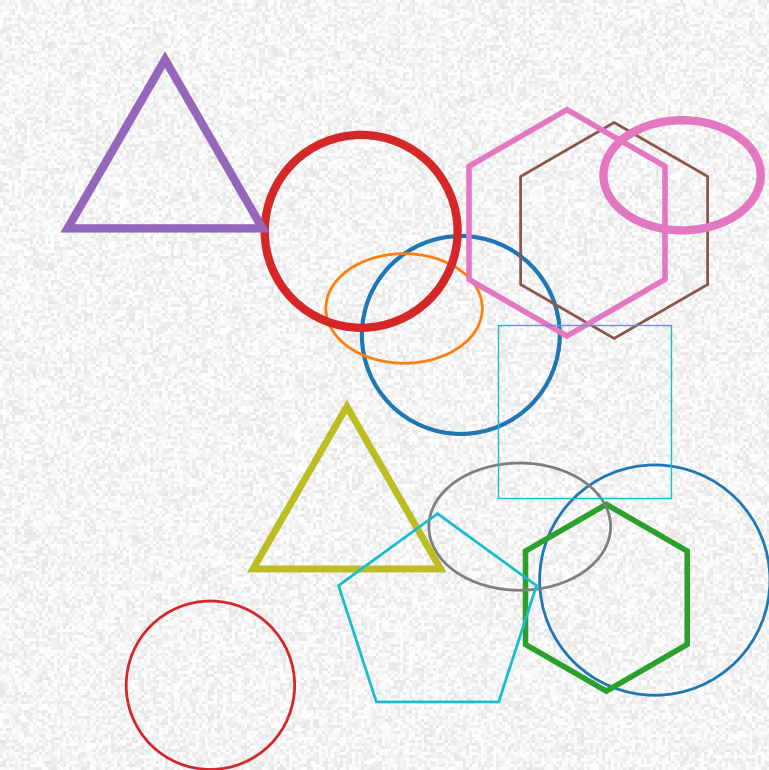[{"shape": "circle", "thickness": 1, "radius": 0.75, "center": [0.85, 0.247]}, {"shape": "circle", "thickness": 1.5, "radius": 0.64, "center": [0.598, 0.565]}, {"shape": "oval", "thickness": 1, "radius": 0.51, "center": [0.525, 0.599]}, {"shape": "hexagon", "thickness": 2, "radius": 0.61, "center": [0.787, 0.224]}, {"shape": "circle", "thickness": 1, "radius": 0.55, "center": [0.273, 0.11]}, {"shape": "circle", "thickness": 3, "radius": 0.63, "center": [0.469, 0.7]}, {"shape": "triangle", "thickness": 3, "radius": 0.73, "center": [0.214, 0.776]}, {"shape": "hexagon", "thickness": 1, "radius": 0.7, "center": [0.798, 0.701]}, {"shape": "oval", "thickness": 3, "radius": 0.51, "center": [0.886, 0.772]}, {"shape": "hexagon", "thickness": 2, "radius": 0.73, "center": [0.736, 0.711]}, {"shape": "oval", "thickness": 1, "radius": 0.59, "center": [0.675, 0.316]}, {"shape": "triangle", "thickness": 2.5, "radius": 0.7, "center": [0.45, 0.331]}, {"shape": "square", "thickness": 0.5, "radius": 0.56, "center": [0.759, 0.465]}, {"shape": "pentagon", "thickness": 1, "radius": 0.68, "center": [0.568, 0.198]}]